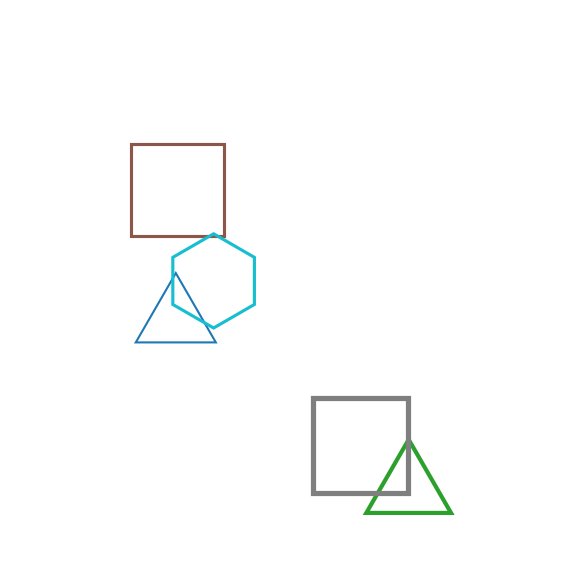[{"shape": "triangle", "thickness": 1, "radius": 0.4, "center": [0.304, 0.446]}, {"shape": "triangle", "thickness": 2, "radius": 0.42, "center": [0.708, 0.153]}, {"shape": "square", "thickness": 1.5, "radius": 0.4, "center": [0.307, 0.67]}, {"shape": "square", "thickness": 2.5, "radius": 0.41, "center": [0.624, 0.228]}, {"shape": "hexagon", "thickness": 1.5, "radius": 0.41, "center": [0.37, 0.513]}]